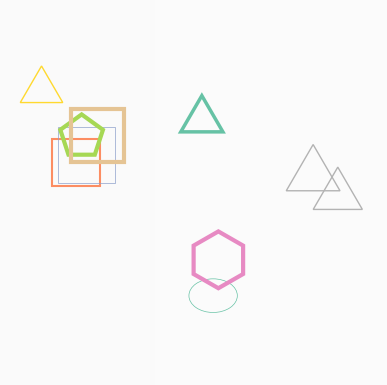[{"shape": "triangle", "thickness": 2.5, "radius": 0.31, "center": [0.521, 0.689]}, {"shape": "oval", "thickness": 0.5, "radius": 0.31, "center": [0.55, 0.232]}, {"shape": "square", "thickness": 1.5, "radius": 0.31, "center": [0.197, 0.577]}, {"shape": "square", "thickness": 0.5, "radius": 0.37, "center": [0.223, 0.597]}, {"shape": "hexagon", "thickness": 3, "radius": 0.37, "center": [0.564, 0.325]}, {"shape": "pentagon", "thickness": 3, "radius": 0.29, "center": [0.211, 0.645]}, {"shape": "triangle", "thickness": 1, "radius": 0.32, "center": [0.107, 0.765]}, {"shape": "square", "thickness": 3, "radius": 0.34, "center": [0.251, 0.647]}, {"shape": "triangle", "thickness": 1, "radius": 0.37, "center": [0.872, 0.493]}, {"shape": "triangle", "thickness": 1, "radius": 0.4, "center": [0.808, 0.545]}]